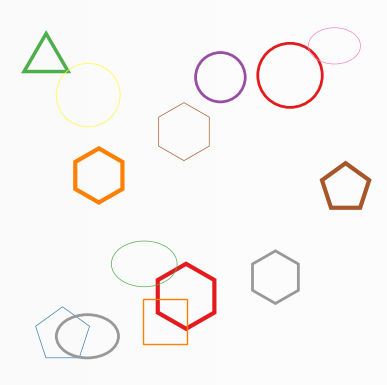[{"shape": "circle", "thickness": 2, "radius": 0.42, "center": [0.748, 0.804]}, {"shape": "hexagon", "thickness": 3, "radius": 0.42, "center": [0.48, 0.23]}, {"shape": "pentagon", "thickness": 0.5, "radius": 0.37, "center": [0.161, 0.13]}, {"shape": "oval", "thickness": 0.5, "radius": 0.42, "center": [0.372, 0.315]}, {"shape": "triangle", "thickness": 2.5, "radius": 0.33, "center": [0.119, 0.847]}, {"shape": "circle", "thickness": 2, "radius": 0.32, "center": [0.569, 0.799]}, {"shape": "hexagon", "thickness": 3, "radius": 0.35, "center": [0.255, 0.544]}, {"shape": "square", "thickness": 1, "radius": 0.29, "center": [0.426, 0.166]}, {"shape": "circle", "thickness": 0.5, "radius": 0.41, "center": [0.227, 0.753]}, {"shape": "pentagon", "thickness": 3, "radius": 0.32, "center": [0.892, 0.512]}, {"shape": "hexagon", "thickness": 0.5, "radius": 0.38, "center": [0.475, 0.658]}, {"shape": "oval", "thickness": 0.5, "radius": 0.34, "center": [0.863, 0.881]}, {"shape": "hexagon", "thickness": 2, "radius": 0.34, "center": [0.711, 0.28]}, {"shape": "oval", "thickness": 2, "radius": 0.4, "center": [0.226, 0.127]}]